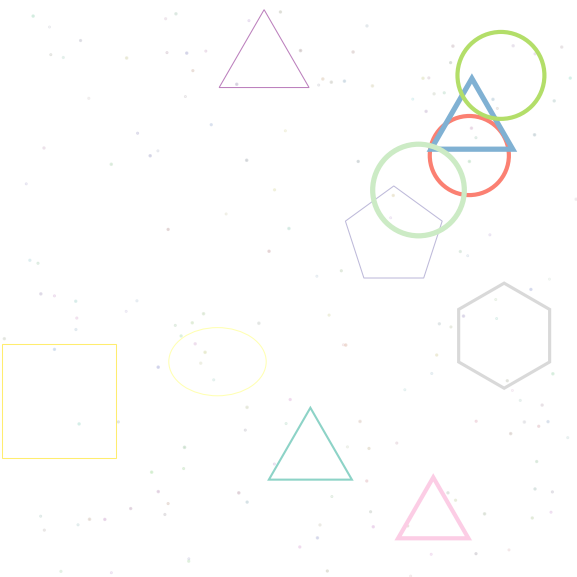[{"shape": "triangle", "thickness": 1, "radius": 0.41, "center": [0.537, 0.21]}, {"shape": "oval", "thickness": 0.5, "radius": 0.42, "center": [0.377, 0.373]}, {"shape": "pentagon", "thickness": 0.5, "radius": 0.44, "center": [0.682, 0.589]}, {"shape": "circle", "thickness": 2, "radius": 0.34, "center": [0.813, 0.73]}, {"shape": "triangle", "thickness": 2.5, "radius": 0.41, "center": [0.817, 0.782]}, {"shape": "circle", "thickness": 2, "radius": 0.38, "center": [0.867, 0.869]}, {"shape": "triangle", "thickness": 2, "radius": 0.35, "center": [0.75, 0.102]}, {"shape": "hexagon", "thickness": 1.5, "radius": 0.45, "center": [0.873, 0.418]}, {"shape": "triangle", "thickness": 0.5, "radius": 0.45, "center": [0.457, 0.892]}, {"shape": "circle", "thickness": 2.5, "radius": 0.4, "center": [0.725, 0.67]}, {"shape": "square", "thickness": 0.5, "radius": 0.49, "center": [0.102, 0.305]}]